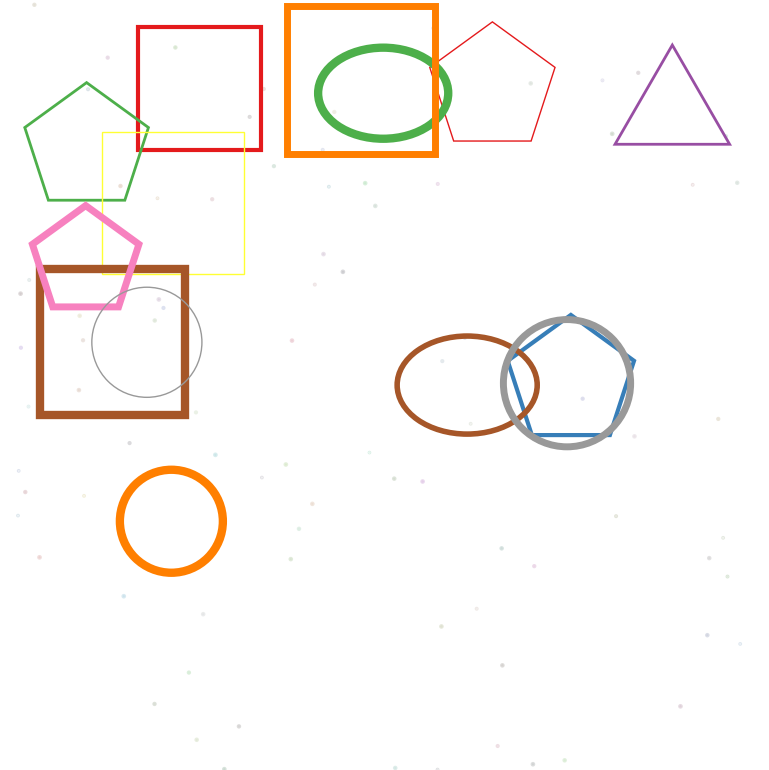[{"shape": "square", "thickness": 1.5, "radius": 0.4, "center": [0.259, 0.885]}, {"shape": "pentagon", "thickness": 0.5, "radius": 0.43, "center": [0.639, 0.886]}, {"shape": "pentagon", "thickness": 1.5, "radius": 0.43, "center": [0.741, 0.505]}, {"shape": "oval", "thickness": 3, "radius": 0.42, "center": [0.498, 0.879]}, {"shape": "pentagon", "thickness": 1, "radius": 0.42, "center": [0.112, 0.808]}, {"shape": "triangle", "thickness": 1, "radius": 0.43, "center": [0.873, 0.856]}, {"shape": "circle", "thickness": 3, "radius": 0.33, "center": [0.223, 0.323]}, {"shape": "square", "thickness": 2.5, "radius": 0.48, "center": [0.469, 0.896]}, {"shape": "square", "thickness": 0.5, "radius": 0.46, "center": [0.225, 0.736]}, {"shape": "oval", "thickness": 2, "radius": 0.45, "center": [0.607, 0.5]}, {"shape": "square", "thickness": 3, "radius": 0.47, "center": [0.146, 0.556]}, {"shape": "pentagon", "thickness": 2.5, "radius": 0.36, "center": [0.111, 0.66]}, {"shape": "circle", "thickness": 2.5, "radius": 0.41, "center": [0.736, 0.502]}, {"shape": "circle", "thickness": 0.5, "radius": 0.36, "center": [0.191, 0.555]}]